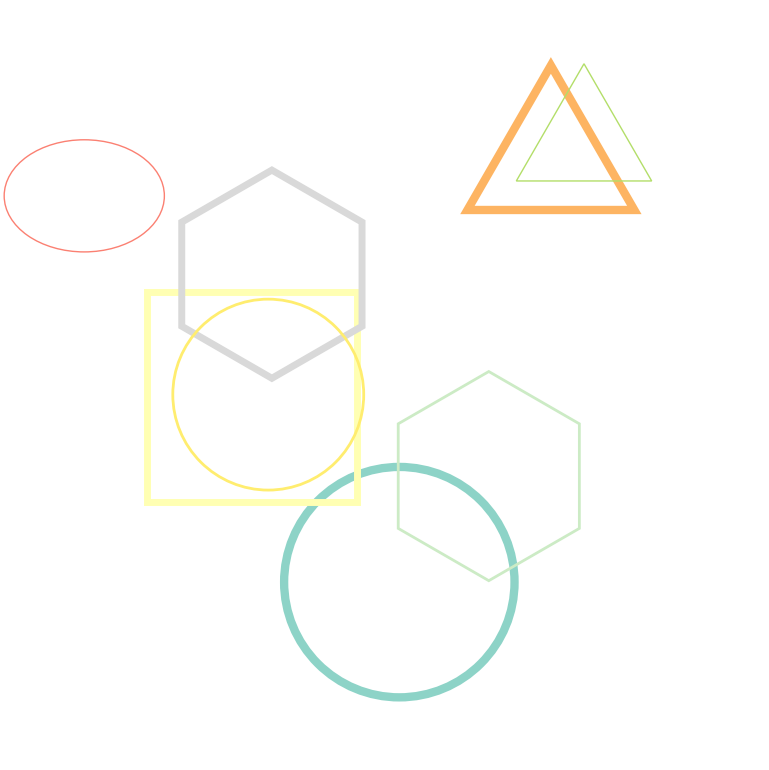[{"shape": "circle", "thickness": 3, "radius": 0.75, "center": [0.519, 0.244]}, {"shape": "square", "thickness": 2.5, "radius": 0.68, "center": [0.327, 0.484]}, {"shape": "oval", "thickness": 0.5, "radius": 0.52, "center": [0.109, 0.746]}, {"shape": "triangle", "thickness": 3, "radius": 0.63, "center": [0.715, 0.79]}, {"shape": "triangle", "thickness": 0.5, "radius": 0.51, "center": [0.758, 0.816]}, {"shape": "hexagon", "thickness": 2.5, "radius": 0.68, "center": [0.353, 0.644]}, {"shape": "hexagon", "thickness": 1, "radius": 0.68, "center": [0.635, 0.382]}, {"shape": "circle", "thickness": 1, "radius": 0.62, "center": [0.348, 0.488]}]